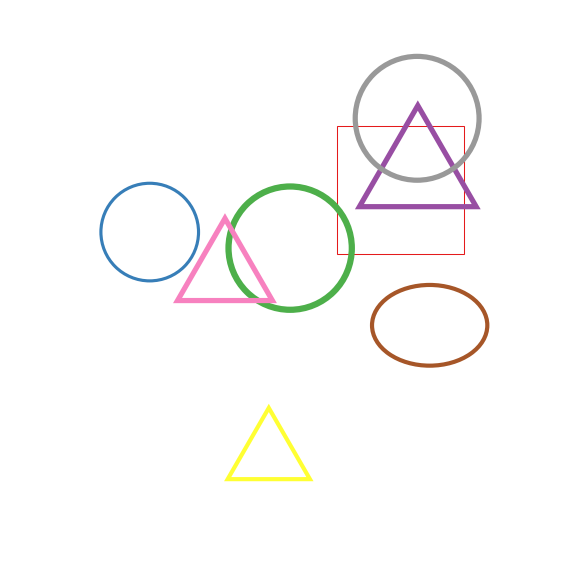[{"shape": "square", "thickness": 0.5, "radius": 0.55, "center": [0.694, 0.67]}, {"shape": "circle", "thickness": 1.5, "radius": 0.42, "center": [0.259, 0.597]}, {"shape": "circle", "thickness": 3, "radius": 0.53, "center": [0.502, 0.569]}, {"shape": "triangle", "thickness": 2.5, "radius": 0.58, "center": [0.723, 0.7]}, {"shape": "triangle", "thickness": 2, "radius": 0.41, "center": [0.465, 0.211]}, {"shape": "oval", "thickness": 2, "radius": 0.5, "center": [0.744, 0.436]}, {"shape": "triangle", "thickness": 2.5, "radius": 0.47, "center": [0.39, 0.526]}, {"shape": "circle", "thickness": 2.5, "radius": 0.54, "center": [0.722, 0.794]}]